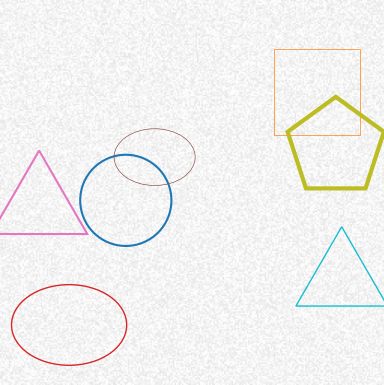[{"shape": "circle", "thickness": 1.5, "radius": 0.59, "center": [0.327, 0.48]}, {"shape": "square", "thickness": 0.5, "radius": 0.56, "center": [0.823, 0.761]}, {"shape": "oval", "thickness": 1, "radius": 0.75, "center": [0.18, 0.156]}, {"shape": "oval", "thickness": 0.5, "radius": 0.53, "center": [0.402, 0.592]}, {"shape": "triangle", "thickness": 1.5, "radius": 0.72, "center": [0.102, 0.464]}, {"shape": "pentagon", "thickness": 3, "radius": 0.66, "center": [0.872, 0.617]}, {"shape": "triangle", "thickness": 1, "radius": 0.69, "center": [0.888, 0.274]}]